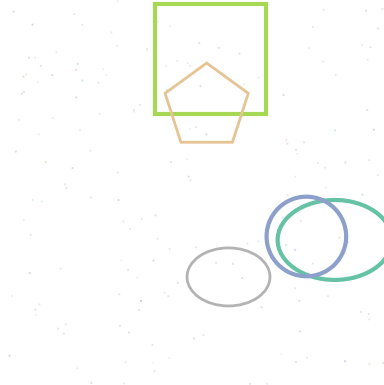[{"shape": "oval", "thickness": 3, "radius": 0.74, "center": [0.869, 0.377]}, {"shape": "circle", "thickness": 3, "radius": 0.52, "center": [0.796, 0.386]}, {"shape": "square", "thickness": 3, "radius": 0.72, "center": [0.547, 0.847]}, {"shape": "pentagon", "thickness": 2, "radius": 0.57, "center": [0.537, 0.722]}, {"shape": "oval", "thickness": 2, "radius": 0.54, "center": [0.594, 0.281]}]